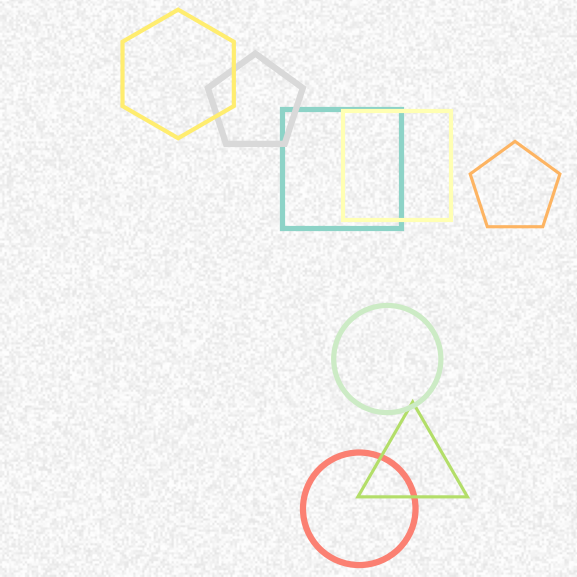[{"shape": "square", "thickness": 2.5, "radius": 0.52, "center": [0.591, 0.707]}, {"shape": "square", "thickness": 2, "radius": 0.47, "center": [0.687, 0.713]}, {"shape": "circle", "thickness": 3, "radius": 0.49, "center": [0.622, 0.118]}, {"shape": "pentagon", "thickness": 1.5, "radius": 0.41, "center": [0.892, 0.673]}, {"shape": "triangle", "thickness": 1.5, "radius": 0.55, "center": [0.715, 0.194]}, {"shape": "pentagon", "thickness": 3, "radius": 0.43, "center": [0.442, 0.82]}, {"shape": "circle", "thickness": 2.5, "radius": 0.46, "center": [0.671, 0.377]}, {"shape": "hexagon", "thickness": 2, "radius": 0.56, "center": [0.309, 0.871]}]